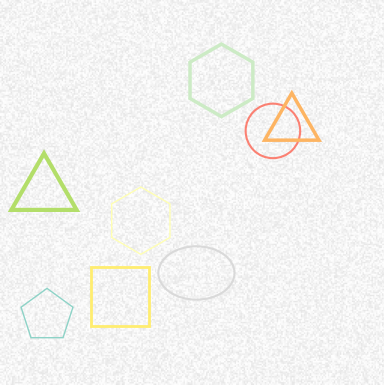[{"shape": "pentagon", "thickness": 1, "radius": 0.35, "center": [0.122, 0.18]}, {"shape": "hexagon", "thickness": 1, "radius": 0.44, "center": [0.366, 0.427]}, {"shape": "circle", "thickness": 1.5, "radius": 0.35, "center": [0.709, 0.66]}, {"shape": "triangle", "thickness": 2.5, "radius": 0.41, "center": [0.758, 0.677]}, {"shape": "triangle", "thickness": 3, "radius": 0.49, "center": [0.114, 0.504]}, {"shape": "oval", "thickness": 1.5, "radius": 0.49, "center": [0.51, 0.291]}, {"shape": "hexagon", "thickness": 2.5, "radius": 0.47, "center": [0.575, 0.791]}, {"shape": "square", "thickness": 2, "radius": 0.38, "center": [0.311, 0.23]}]